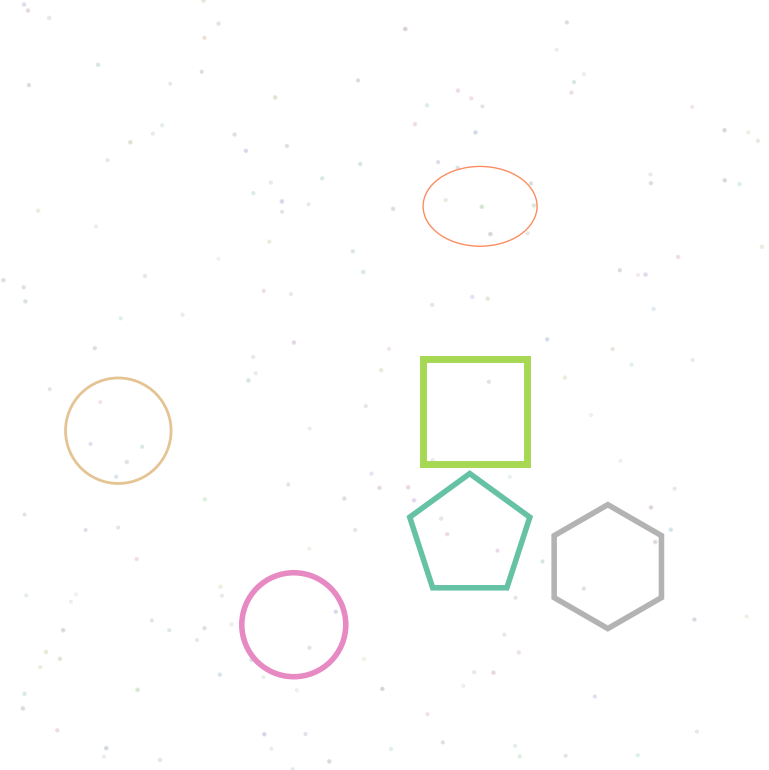[{"shape": "pentagon", "thickness": 2, "radius": 0.41, "center": [0.61, 0.303]}, {"shape": "oval", "thickness": 0.5, "radius": 0.37, "center": [0.623, 0.732]}, {"shape": "circle", "thickness": 2, "radius": 0.34, "center": [0.382, 0.189]}, {"shape": "square", "thickness": 2.5, "radius": 0.34, "center": [0.617, 0.465]}, {"shape": "circle", "thickness": 1, "radius": 0.34, "center": [0.154, 0.441]}, {"shape": "hexagon", "thickness": 2, "radius": 0.4, "center": [0.789, 0.264]}]